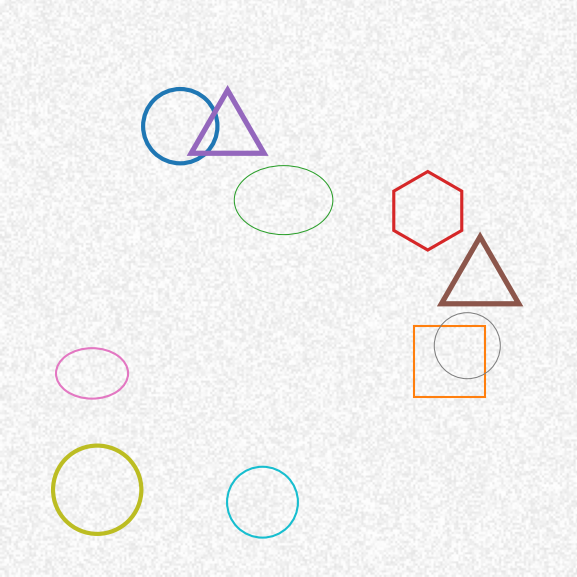[{"shape": "circle", "thickness": 2, "radius": 0.32, "center": [0.312, 0.781]}, {"shape": "square", "thickness": 1, "radius": 0.31, "center": [0.778, 0.374]}, {"shape": "oval", "thickness": 0.5, "radius": 0.43, "center": [0.491, 0.653]}, {"shape": "hexagon", "thickness": 1.5, "radius": 0.34, "center": [0.741, 0.634]}, {"shape": "triangle", "thickness": 2.5, "radius": 0.36, "center": [0.394, 0.77]}, {"shape": "triangle", "thickness": 2.5, "radius": 0.39, "center": [0.831, 0.512]}, {"shape": "oval", "thickness": 1, "radius": 0.31, "center": [0.159, 0.353]}, {"shape": "circle", "thickness": 0.5, "radius": 0.29, "center": [0.809, 0.401]}, {"shape": "circle", "thickness": 2, "radius": 0.38, "center": [0.168, 0.151]}, {"shape": "circle", "thickness": 1, "radius": 0.31, "center": [0.455, 0.13]}]